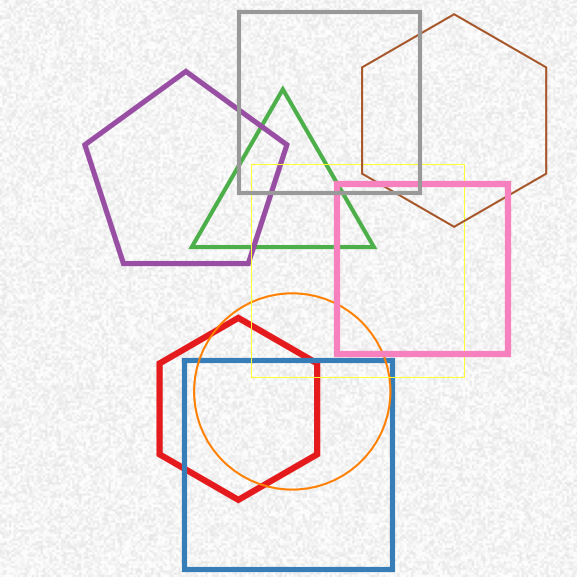[{"shape": "hexagon", "thickness": 3, "radius": 0.79, "center": [0.413, 0.291]}, {"shape": "square", "thickness": 2.5, "radius": 0.9, "center": [0.499, 0.195]}, {"shape": "triangle", "thickness": 2, "radius": 0.91, "center": [0.49, 0.662]}, {"shape": "pentagon", "thickness": 2.5, "radius": 0.92, "center": [0.322, 0.692]}, {"shape": "circle", "thickness": 1, "radius": 0.85, "center": [0.506, 0.321]}, {"shape": "square", "thickness": 0.5, "radius": 0.92, "center": [0.619, 0.531]}, {"shape": "hexagon", "thickness": 1, "radius": 0.92, "center": [0.786, 0.79]}, {"shape": "square", "thickness": 3, "radius": 0.74, "center": [0.732, 0.533]}, {"shape": "square", "thickness": 2, "radius": 0.78, "center": [0.571, 0.822]}]